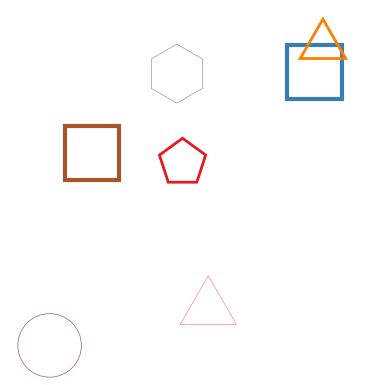[{"shape": "pentagon", "thickness": 2, "radius": 0.32, "center": [0.474, 0.578]}, {"shape": "square", "thickness": 3, "radius": 0.35, "center": [0.817, 0.813]}, {"shape": "circle", "thickness": 0.5, "radius": 0.41, "center": [0.129, 0.103]}, {"shape": "triangle", "thickness": 2, "radius": 0.34, "center": [0.839, 0.882]}, {"shape": "square", "thickness": 3, "radius": 0.35, "center": [0.239, 0.602]}, {"shape": "triangle", "thickness": 0.5, "radius": 0.42, "center": [0.541, 0.199]}, {"shape": "hexagon", "thickness": 0.5, "radius": 0.38, "center": [0.459, 0.809]}]